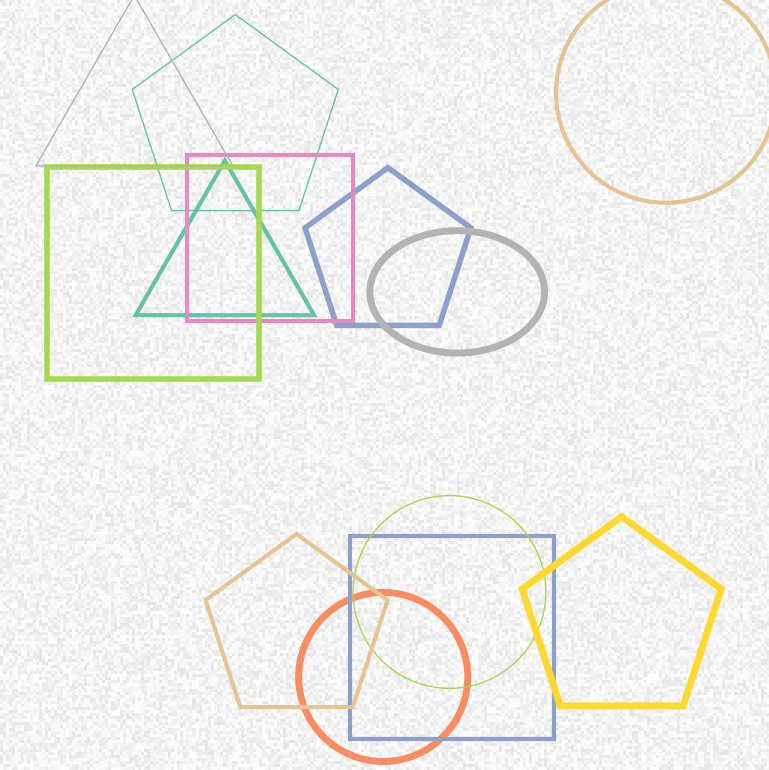[{"shape": "triangle", "thickness": 1.5, "radius": 0.67, "center": [0.292, 0.658]}, {"shape": "pentagon", "thickness": 0.5, "radius": 0.7, "center": [0.306, 0.84]}, {"shape": "circle", "thickness": 2.5, "radius": 0.55, "center": [0.498, 0.121]}, {"shape": "pentagon", "thickness": 2, "radius": 0.57, "center": [0.504, 0.669]}, {"shape": "square", "thickness": 1.5, "radius": 0.66, "center": [0.587, 0.172]}, {"shape": "square", "thickness": 1.5, "radius": 0.54, "center": [0.351, 0.691]}, {"shape": "square", "thickness": 2, "radius": 0.69, "center": [0.198, 0.645]}, {"shape": "circle", "thickness": 0.5, "radius": 0.63, "center": [0.584, 0.231]}, {"shape": "pentagon", "thickness": 2.5, "radius": 0.68, "center": [0.807, 0.193]}, {"shape": "pentagon", "thickness": 1.5, "radius": 0.62, "center": [0.385, 0.182]}, {"shape": "circle", "thickness": 1.5, "radius": 0.71, "center": [0.865, 0.88]}, {"shape": "oval", "thickness": 2.5, "radius": 0.57, "center": [0.594, 0.621]}, {"shape": "triangle", "thickness": 0.5, "radius": 0.74, "center": [0.174, 0.858]}]